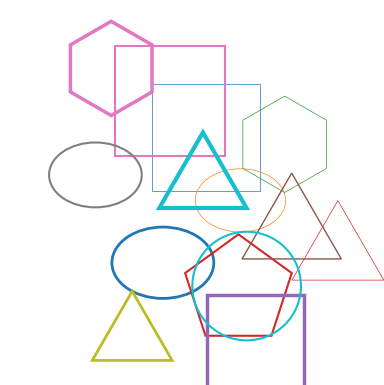[{"shape": "square", "thickness": 0.5, "radius": 0.7, "center": [0.535, 0.643]}, {"shape": "oval", "thickness": 2, "radius": 0.66, "center": [0.423, 0.318]}, {"shape": "oval", "thickness": 0.5, "radius": 0.59, "center": [0.625, 0.479]}, {"shape": "hexagon", "thickness": 0.5, "radius": 0.63, "center": [0.739, 0.625]}, {"shape": "pentagon", "thickness": 1.5, "radius": 0.73, "center": [0.619, 0.246]}, {"shape": "triangle", "thickness": 0.5, "radius": 0.69, "center": [0.878, 0.341]}, {"shape": "square", "thickness": 2.5, "radius": 0.63, "center": [0.663, 0.108]}, {"shape": "triangle", "thickness": 1, "radius": 0.74, "center": [0.758, 0.402]}, {"shape": "square", "thickness": 1.5, "radius": 0.71, "center": [0.442, 0.737]}, {"shape": "hexagon", "thickness": 2.5, "radius": 0.61, "center": [0.289, 0.822]}, {"shape": "oval", "thickness": 1.5, "radius": 0.6, "center": [0.248, 0.546]}, {"shape": "triangle", "thickness": 2, "radius": 0.6, "center": [0.343, 0.124]}, {"shape": "circle", "thickness": 1.5, "radius": 0.71, "center": [0.641, 0.257]}, {"shape": "triangle", "thickness": 3, "radius": 0.65, "center": [0.527, 0.525]}]